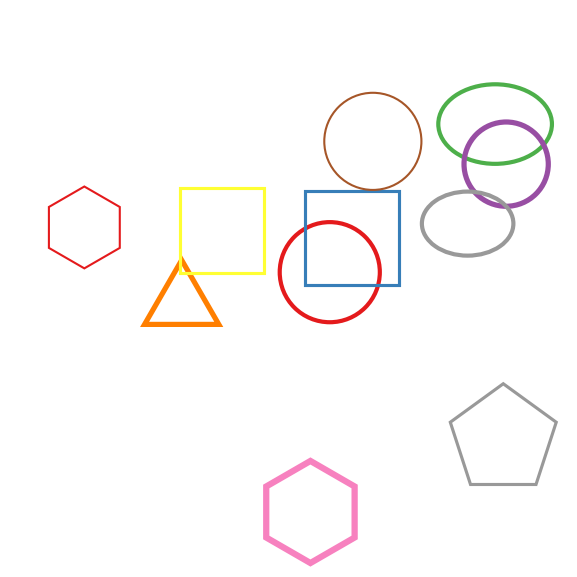[{"shape": "hexagon", "thickness": 1, "radius": 0.35, "center": [0.146, 0.605]}, {"shape": "circle", "thickness": 2, "radius": 0.43, "center": [0.571, 0.528]}, {"shape": "square", "thickness": 1.5, "radius": 0.4, "center": [0.61, 0.587]}, {"shape": "oval", "thickness": 2, "radius": 0.49, "center": [0.857, 0.784]}, {"shape": "circle", "thickness": 2.5, "radius": 0.36, "center": [0.876, 0.715]}, {"shape": "triangle", "thickness": 2.5, "radius": 0.37, "center": [0.315, 0.475]}, {"shape": "square", "thickness": 1.5, "radius": 0.37, "center": [0.384, 0.6]}, {"shape": "circle", "thickness": 1, "radius": 0.42, "center": [0.646, 0.754]}, {"shape": "hexagon", "thickness": 3, "radius": 0.44, "center": [0.538, 0.113]}, {"shape": "oval", "thickness": 2, "radius": 0.4, "center": [0.81, 0.612]}, {"shape": "pentagon", "thickness": 1.5, "radius": 0.48, "center": [0.871, 0.238]}]